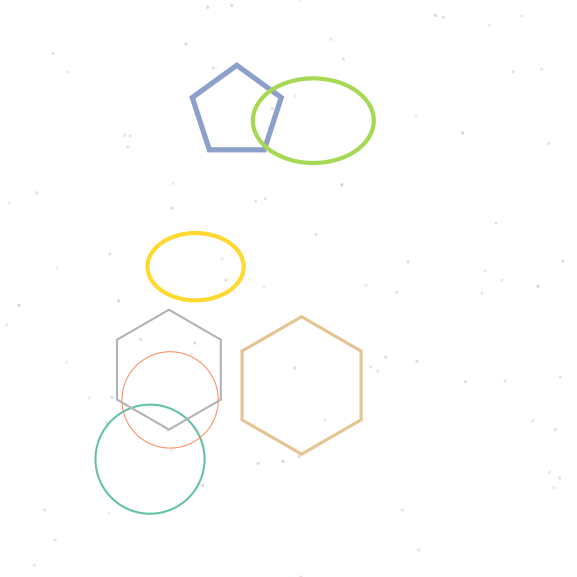[{"shape": "circle", "thickness": 1, "radius": 0.47, "center": [0.26, 0.204]}, {"shape": "circle", "thickness": 0.5, "radius": 0.42, "center": [0.295, 0.307]}, {"shape": "pentagon", "thickness": 2.5, "radius": 0.4, "center": [0.41, 0.805]}, {"shape": "oval", "thickness": 2, "radius": 0.52, "center": [0.543, 0.79]}, {"shape": "oval", "thickness": 2, "radius": 0.42, "center": [0.339, 0.537]}, {"shape": "hexagon", "thickness": 1.5, "radius": 0.6, "center": [0.522, 0.332]}, {"shape": "hexagon", "thickness": 1, "radius": 0.52, "center": [0.293, 0.359]}]